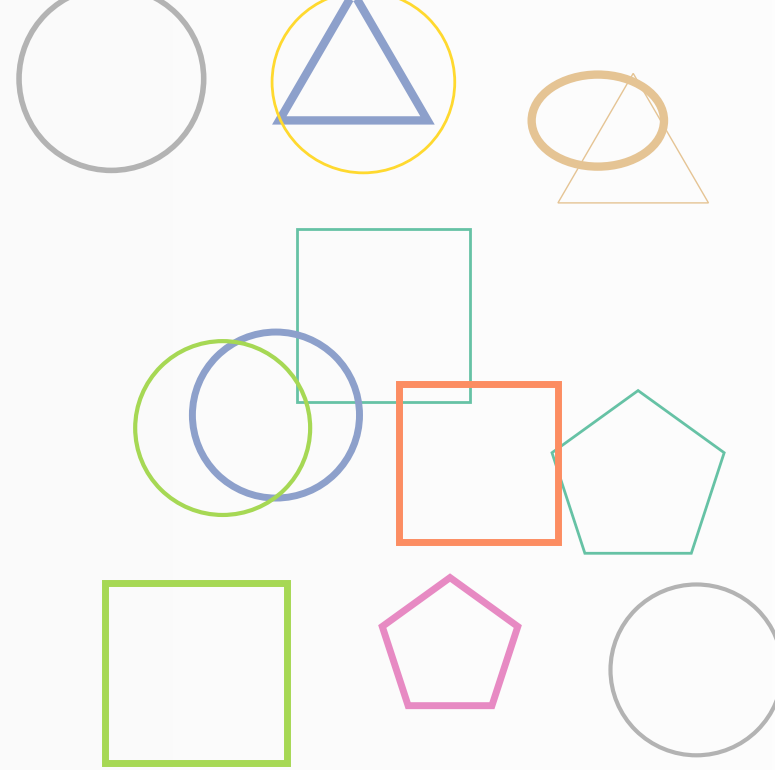[{"shape": "pentagon", "thickness": 1, "radius": 0.58, "center": [0.823, 0.376]}, {"shape": "square", "thickness": 1, "radius": 0.56, "center": [0.495, 0.59]}, {"shape": "square", "thickness": 2.5, "radius": 0.51, "center": [0.617, 0.398]}, {"shape": "triangle", "thickness": 3, "radius": 0.55, "center": [0.456, 0.899]}, {"shape": "circle", "thickness": 2.5, "radius": 0.54, "center": [0.356, 0.461]}, {"shape": "pentagon", "thickness": 2.5, "radius": 0.46, "center": [0.581, 0.158]}, {"shape": "circle", "thickness": 1.5, "radius": 0.56, "center": [0.287, 0.444]}, {"shape": "square", "thickness": 2.5, "radius": 0.59, "center": [0.253, 0.126]}, {"shape": "circle", "thickness": 1, "radius": 0.59, "center": [0.469, 0.893]}, {"shape": "oval", "thickness": 3, "radius": 0.43, "center": [0.771, 0.843]}, {"shape": "triangle", "thickness": 0.5, "radius": 0.56, "center": [0.817, 0.793]}, {"shape": "circle", "thickness": 2, "radius": 0.6, "center": [0.144, 0.898]}, {"shape": "circle", "thickness": 1.5, "radius": 0.55, "center": [0.899, 0.13]}]